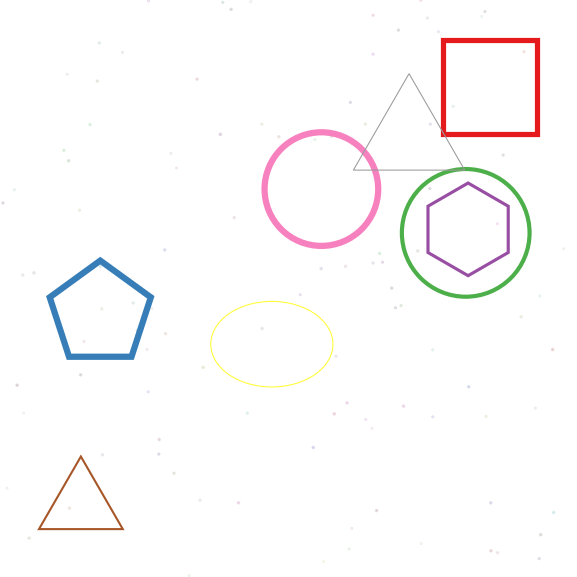[{"shape": "square", "thickness": 2.5, "radius": 0.4, "center": [0.849, 0.848]}, {"shape": "pentagon", "thickness": 3, "radius": 0.46, "center": [0.174, 0.456]}, {"shape": "circle", "thickness": 2, "radius": 0.55, "center": [0.806, 0.596]}, {"shape": "hexagon", "thickness": 1.5, "radius": 0.4, "center": [0.811, 0.602]}, {"shape": "oval", "thickness": 0.5, "radius": 0.53, "center": [0.471, 0.403]}, {"shape": "triangle", "thickness": 1, "radius": 0.42, "center": [0.14, 0.125]}, {"shape": "circle", "thickness": 3, "radius": 0.49, "center": [0.557, 0.672]}, {"shape": "triangle", "thickness": 0.5, "radius": 0.56, "center": [0.708, 0.76]}]